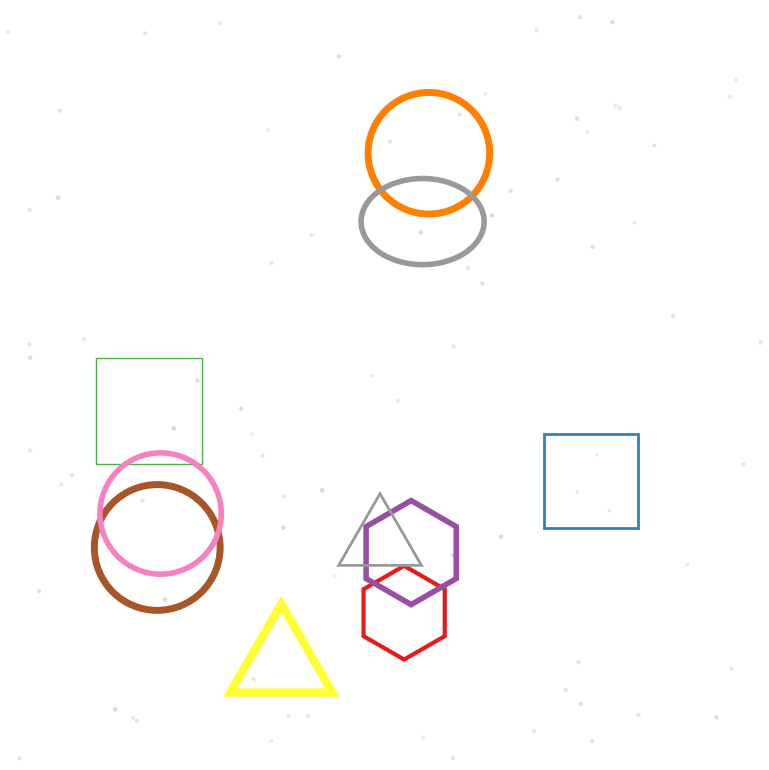[{"shape": "hexagon", "thickness": 1.5, "radius": 0.3, "center": [0.525, 0.204]}, {"shape": "square", "thickness": 1, "radius": 0.31, "center": [0.768, 0.375]}, {"shape": "square", "thickness": 0.5, "radius": 0.34, "center": [0.193, 0.466]}, {"shape": "hexagon", "thickness": 2, "radius": 0.34, "center": [0.534, 0.282]}, {"shape": "circle", "thickness": 2.5, "radius": 0.39, "center": [0.557, 0.801]}, {"shape": "triangle", "thickness": 3, "radius": 0.38, "center": [0.365, 0.139]}, {"shape": "circle", "thickness": 2.5, "radius": 0.41, "center": [0.204, 0.289]}, {"shape": "circle", "thickness": 2, "radius": 0.39, "center": [0.209, 0.333]}, {"shape": "triangle", "thickness": 1, "radius": 0.31, "center": [0.494, 0.297]}, {"shape": "oval", "thickness": 2, "radius": 0.4, "center": [0.549, 0.712]}]